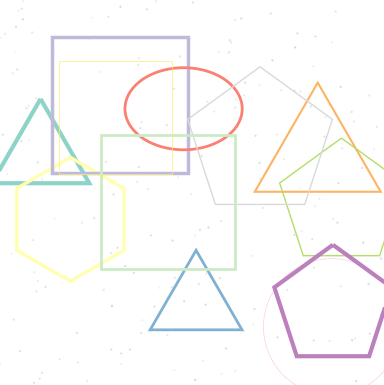[{"shape": "triangle", "thickness": 3, "radius": 0.73, "center": [0.105, 0.597]}, {"shape": "hexagon", "thickness": 2.5, "radius": 0.8, "center": [0.183, 0.43]}, {"shape": "square", "thickness": 2.5, "radius": 0.88, "center": [0.312, 0.727]}, {"shape": "oval", "thickness": 2, "radius": 0.76, "center": [0.477, 0.718]}, {"shape": "triangle", "thickness": 2, "radius": 0.69, "center": [0.509, 0.212]}, {"shape": "triangle", "thickness": 1.5, "radius": 0.94, "center": [0.825, 0.596]}, {"shape": "pentagon", "thickness": 1, "radius": 0.84, "center": [0.887, 0.472]}, {"shape": "circle", "thickness": 0.5, "radius": 0.89, "center": [0.862, 0.151]}, {"shape": "pentagon", "thickness": 1, "radius": 0.99, "center": [0.675, 0.629]}, {"shape": "pentagon", "thickness": 3, "radius": 0.8, "center": [0.865, 0.204]}, {"shape": "square", "thickness": 2, "radius": 0.87, "center": [0.436, 0.475]}, {"shape": "square", "thickness": 0.5, "radius": 0.73, "center": [0.3, 0.695]}]